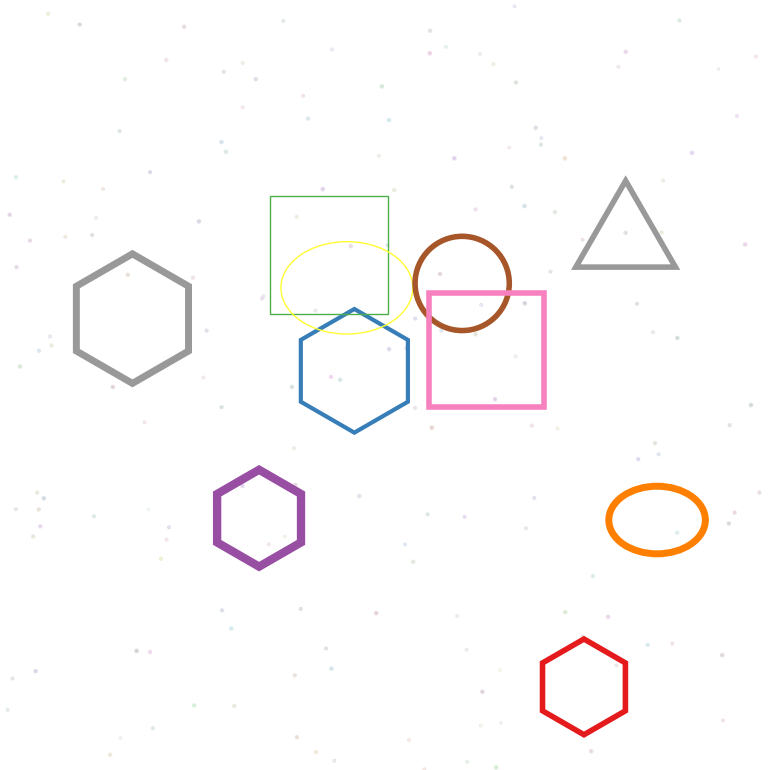[{"shape": "hexagon", "thickness": 2, "radius": 0.31, "center": [0.758, 0.108]}, {"shape": "hexagon", "thickness": 1.5, "radius": 0.4, "center": [0.46, 0.518]}, {"shape": "square", "thickness": 0.5, "radius": 0.38, "center": [0.427, 0.669]}, {"shape": "hexagon", "thickness": 3, "radius": 0.31, "center": [0.336, 0.327]}, {"shape": "oval", "thickness": 2.5, "radius": 0.31, "center": [0.853, 0.325]}, {"shape": "oval", "thickness": 0.5, "radius": 0.43, "center": [0.45, 0.626]}, {"shape": "circle", "thickness": 2, "radius": 0.31, "center": [0.6, 0.632]}, {"shape": "square", "thickness": 2, "radius": 0.37, "center": [0.631, 0.545]}, {"shape": "triangle", "thickness": 2, "radius": 0.37, "center": [0.813, 0.69]}, {"shape": "hexagon", "thickness": 2.5, "radius": 0.42, "center": [0.172, 0.586]}]